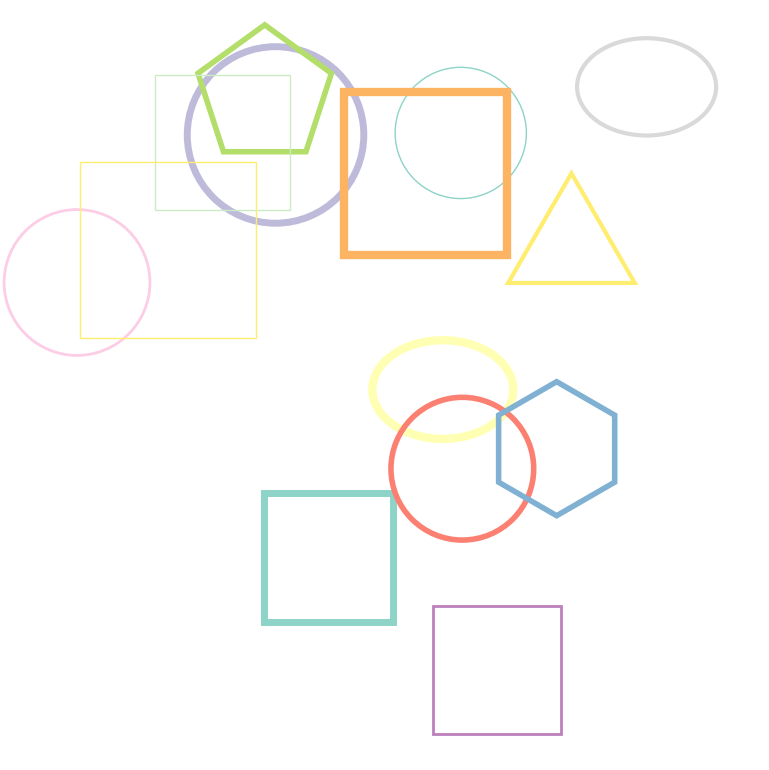[{"shape": "circle", "thickness": 0.5, "radius": 0.43, "center": [0.598, 0.827]}, {"shape": "square", "thickness": 2.5, "radius": 0.42, "center": [0.427, 0.276]}, {"shape": "oval", "thickness": 3, "radius": 0.46, "center": [0.575, 0.494]}, {"shape": "circle", "thickness": 2.5, "radius": 0.57, "center": [0.358, 0.825]}, {"shape": "circle", "thickness": 2, "radius": 0.46, "center": [0.6, 0.391]}, {"shape": "hexagon", "thickness": 2, "radius": 0.44, "center": [0.723, 0.417]}, {"shape": "square", "thickness": 3, "radius": 0.53, "center": [0.552, 0.775]}, {"shape": "pentagon", "thickness": 2, "radius": 0.46, "center": [0.344, 0.877]}, {"shape": "circle", "thickness": 1, "radius": 0.47, "center": [0.1, 0.633]}, {"shape": "oval", "thickness": 1.5, "radius": 0.45, "center": [0.84, 0.887]}, {"shape": "square", "thickness": 1, "radius": 0.42, "center": [0.645, 0.13]}, {"shape": "square", "thickness": 0.5, "radius": 0.44, "center": [0.289, 0.814]}, {"shape": "square", "thickness": 0.5, "radius": 0.57, "center": [0.218, 0.675]}, {"shape": "triangle", "thickness": 1.5, "radius": 0.47, "center": [0.742, 0.68]}]